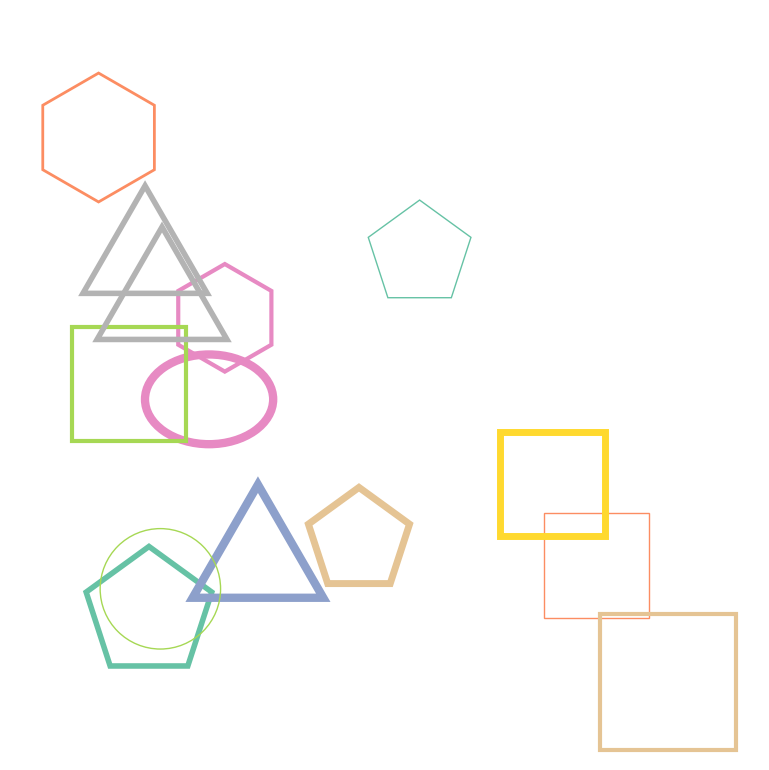[{"shape": "pentagon", "thickness": 2, "radius": 0.43, "center": [0.193, 0.204]}, {"shape": "pentagon", "thickness": 0.5, "radius": 0.35, "center": [0.545, 0.67]}, {"shape": "hexagon", "thickness": 1, "radius": 0.42, "center": [0.128, 0.821]}, {"shape": "square", "thickness": 0.5, "radius": 0.34, "center": [0.775, 0.266]}, {"shape": "triangle", "thickness": 3, "radius": 0.49, "center": [0.335, 0.273]}, {"shape": "hexagon", "thickness": 1.5, "radius": 0.35, "center": [0.292, 0.587]}, {"shape": "oval", "thickness": 3, "radius": 0.42, "center": [0.272, 0.481]}, {"shape": "square", "thickness": 1.5, "radius": 0.37, "center": [0.168, 0.501]}, {"shape": "circle", "thickness": 0.5, "radius": 0.39, "center": [0.208, 0.235]}, {"shape": "square", "thickness": 2.5, "radius": 0.34, "center": [0.718, 0.371]}, {"shape": "square", "thickness": 1.5, "radius": 0.44, "center": [0.868, 0.115]}, {"shape": "pentagon", "thickness": 2.5, "radius": 0.35, "center": [0.466, 0.298]}, {"shape": "triangle", "thickness": 2, "radius": 0.47, "center": [0.188, 0.666]}, {"shape": "triangle", "thickness": 2, "radius": 0.49, "center": [0.21, 0.608]}]